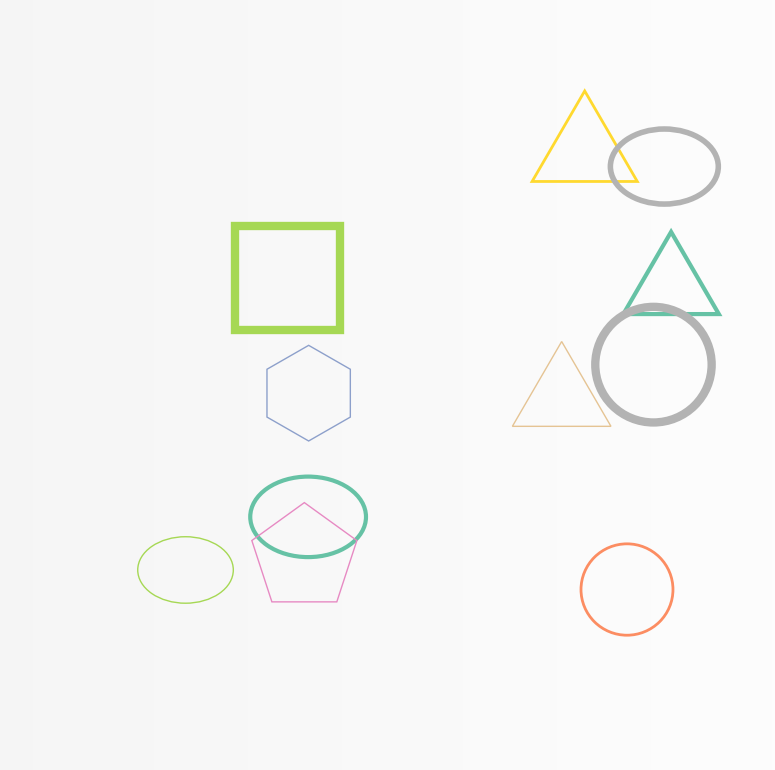[{"shape": "oval", "thickness": 1.5, "radius": 0.37, "center": [0.398, 0.329]}, {"shape": "triangle", "thickness": 1.5, "radius": 0.36, "center": [0.866, 0.628]}, {"shape": "circle", "thickness": 1, "radius": 0.3, "center": [0.809, 0.234]}, {"shape": "hexagon", "thickness": 0.5, "radius": 0.31, "center": [0.398, 0.489]}, {"shape": "pentagon", "thickness": 0.5, "radius": 0.36, "center": [0.393, 0.276]}, {"shape": "oval", "thickness": 0.5, "radius": 0.31, "center": [0.239, 0.26]}, {"shape": "square", "thickness": 3, "radius": 0.34, "center": [0.371, 0.639]}, {"shape": "triangle", "thickness": 1, "radius": 0.39, "center": [0.754, 0.804]}, {"shape": "triangle", "thickness": 0.5, "radius": 0.37, "center": [0.725, 0.483]}, {"shape": "oval", "thickness": 2, "radius": 0.35, "center": [0.857, 0.784]}, {"shape": "circle", "thickness": 3, "radius": 0.38, "center": [0.843, 0.526]}]